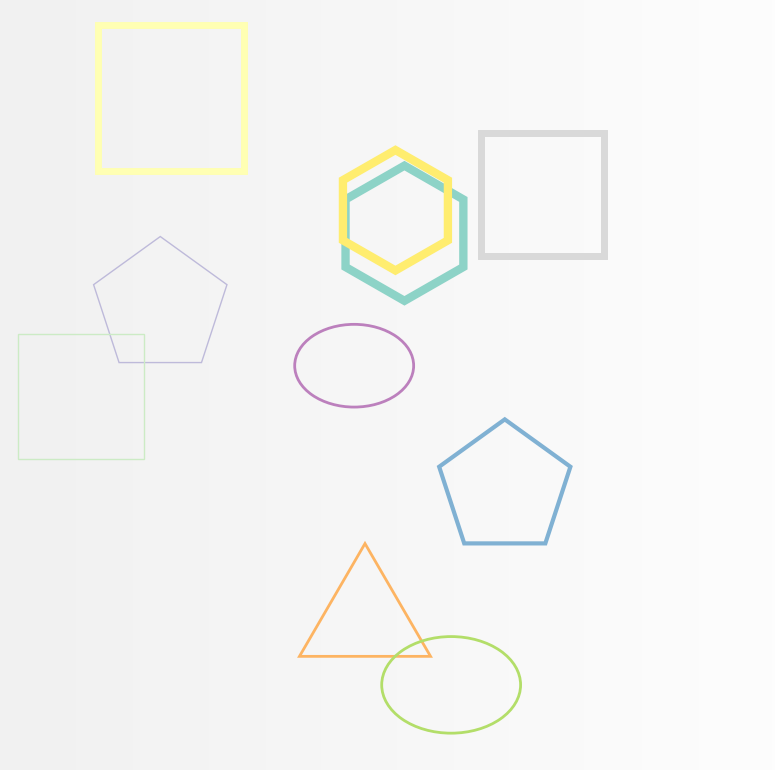[{"shape": "hexagon", "thickness": 3, "radius": 0.44, "center": [0.522, 0.697]}, {"shape": "square", "thickness": 2.5, "radius": 0.47, "center": [0.221, 0.873]}, {"shape": "pentagon", "thickness": 0.5, "radius": 0.45, "center": [0.207, 0.602]}, {"shape": "pentagon", "thickness": 1.5, "radius": 0.45, "center": [0.651, 0.366]}, {"shape": "triangle", "thickness": 1, "radius": 0.49, "center": [0.471, 0.196]}, {"shape": "oval", "thickness": 1, "radius": 0.45, "center": [0.582, 0.111]}, {"shape": "square", "thickness": 2.5, "radius": 0.4, "center": [0.7, 0.747]}, {"shape": "oval", "thickness": 1, "radius": 0.38, "center": [0.457, 0.525]}, {"shape": "square", "thickness": 0.5, "radius": 0.41, "center": [0.104, 0.485]}, {"shape": "hexagon", "thickness": 3, "radius": 0.39, "center": [0.51, 0.727]}]